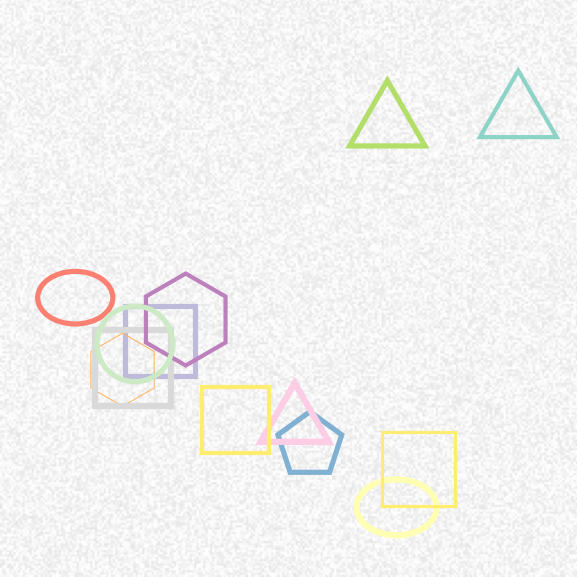[{"shape": "triangle", "thickness": 2, "radius": 0.38, "center": [0.897, 0.8]}, {"shape": "oval", "thickness": 3, "radius": 0.35, "center": [0.687, 0.121]}, {"shape": "square", "thickness": 2.5, "radius": 0.31, "center": [0.277, 0.409]}, {"shape": "oval", "thickness": 2.5, "radius": 0.33, "center": [0.13, 0.484]}, {"shape": "pentagon", "thickness": 2.5, "radius": 0.29, "center": [0.537, 0.228]}, {"shape": "hexagon", "thickness": 0.5, "radius": 0.32, "center": [0.212, 0.359]}, {"shape": "triangle", "thickness": 2.5, "radius": 0.38, "center": [0.671, 0.784]}, {"shape": "triangle", "thickness": 3, "radius": 0.34, "center": [0.51, 0.268]}, {"shape": "square", "thickness": 3, "radius": 0.33, "center": [0.23, 0.361]}, {"shape": "hexagon", "thickness": 2, "radius": 0.4, "center": [0.322, 0.446]}, {"shape": "circle", "thickness": 2.5, "radius": 0.33, "center": [0.234, 0.404]}, {"shape": "square", "thickness": 1.5, "radius": 0.32, "center": [0.725, 0.187]}, {"shape": "square", "thickness": 2, "radius": 0.29, "center": [0.408, 0.272]}]